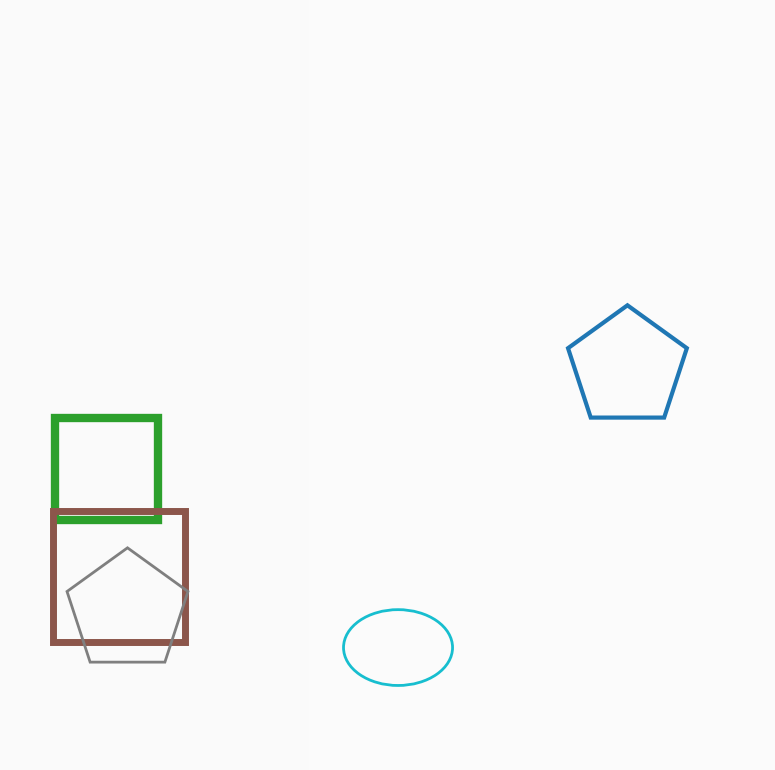[{"shape": "pentagon", "thickness": 1.5, "radius": 0.4, "center": [0.81, 0.523]}, {"shape": "square", "thickness": 3, "radius": 0.33, "center": [0.138, 0.391]}, {"shape": "square", "thickness": 2.5, "radius": 0.43, "center": [0.153, 0.251]}, {"shape": "pentagon", "thickness": 1, "radius": 0.41, "center": [0.165, 0.206]}, {"shape": "oval", "thickness": 1, "radius": 0.35, "center": [0.514, 0.159]}]